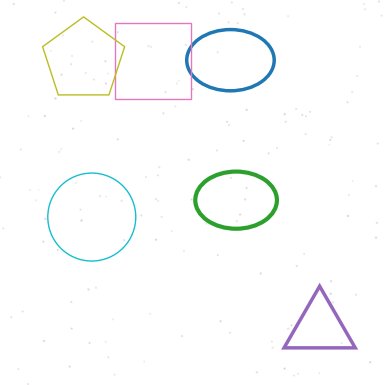[{"shape": "oval", "thickness": 2.5, "radius": 0.57, "center": [0.599, 0.844]}, {"shape": "oval", "thickness": 3, "radius": 0.53, "center": [0.613, 0.48]}, {"shape": "triangle", "thickness": 2.5, "radius": 0.53, "center": [0.83, 0.15]}, {"shape": "square", "thickness": 1, "radius": 0.49, "center": [0.397, 0.842]}, {"shape": "pentagon", "thickness": 1, "radius": 0.56, "center": [0.217, 0.844]}, {"shape": "circle", "thickness": 1, "radius": 0.57, "center": [0.238, 0.436]}]